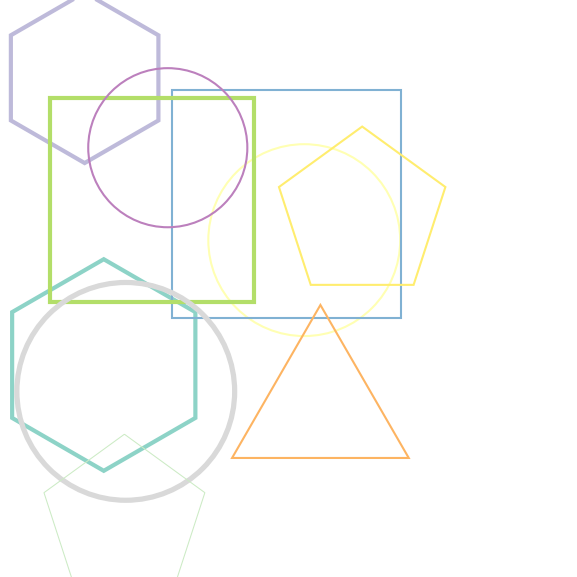[{"shape": "hexagon", "thickness": 2, "radius": 0.92, "center": [0.18, 0.367]}, {"shape": "circle", "thickness": 1, "radius": 0.83, "center": [0.527, 0.583]}, {"shape": "hexagon", "thickness": 2, "radius": 0.74, "center": [0.147, 0.864]}, {"shape": "square", "thickness": 1, "radius": 0.99, "center": [0.496, 0.646]}, {"shape": "triangle", "thickness": 1, "radius": 0.88, "center": [0.555, 0.294]}, {"shape": "square", "thickness": 2, "radius": 0.88, "center": [0.263, 0.653]}, {"shape": "circle", "thickness": 2.5, "radius": 0.94, "center": [0.218, 0.321]}, {"shape": "circle", "thickness": 1, "radius": 0.69, "center": [0.291, 0.743]}, {"shape": "pentagon", "thickness": 0.5, "radius": 0.73, "center": [0.215, 0.101]}, {"shape": "pentagon", "thickness": 1, "radius": 0.76, "center": [0.627, 0.628]}]